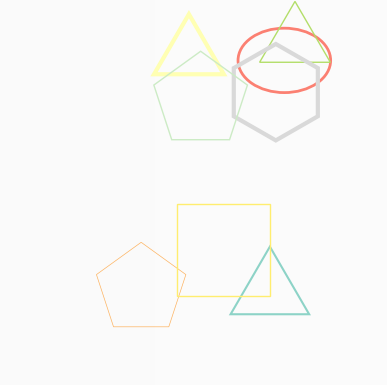[{"shape": "triangle", "thickness": 1.5, "radius": 0.59, "center": [0.696, 0.242]}, {"shape": "triangle", "thickness": 3, "radius": 0.52, "center": [0.488, 0.859]}, {"shape": "oval", "thickness": 2, "radius": 0.6, "center": [0.734, 0.843]}, {"shape": "pentagon", "thickness": 0.5, "radius": 0.61, "center": [0.364, 0.249]}, {"shape": "triangle", "thickness": 1, "radius": 0.53, "center": [0.761, 0.891]}, {"shape": "hexagon", "thickness": 3, "radius": 0.63, "center": [0.712, 0.761]}, {"shape": "pentagon", "thickness": 1, "radius": 0.63, "center": [0.518, 0.74]}, {"shape": "square", "thickness": 1, "radius": 0.6, "center": [0.577, 0.351]}]